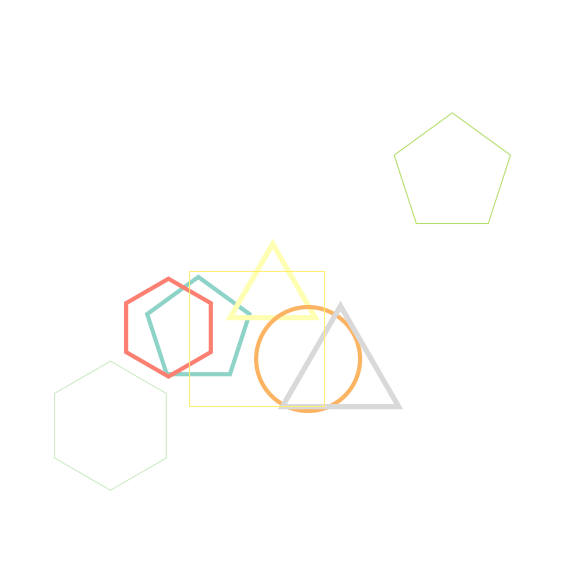[{"shape": "pentagon", "thickness": 2, "radius": 0.47, "center": [0.343, 0.426]}, {"shape": "triangle", "thickness": 2.5, "radius": 0.43, "center": [0.472, 0.492]}, {"shape": "hexagon", "thickness": 2, "radius": 0.42, "center": [0.292, 0.432]}, {"shape": "circle", "thickness": 2, "radius": 0.45, "center": [0.534, 0.377]}, {"shape": "pentagon", "thickness": 0.5, "radius": 0.53, "center": [0.783, 0.698]}, {"shape": "triangle", "thickness": 2.5, "radius": 0.58, "center": [0.59, 0.353]}, {"shape": "hexagon", "thickness": 0.5, "radius": 0.56, "center": [0.191, 0.262]}, {"shape": "square", "thickness": 0.5, "radius": 0.58, "center": [0.445, 0.413]}]